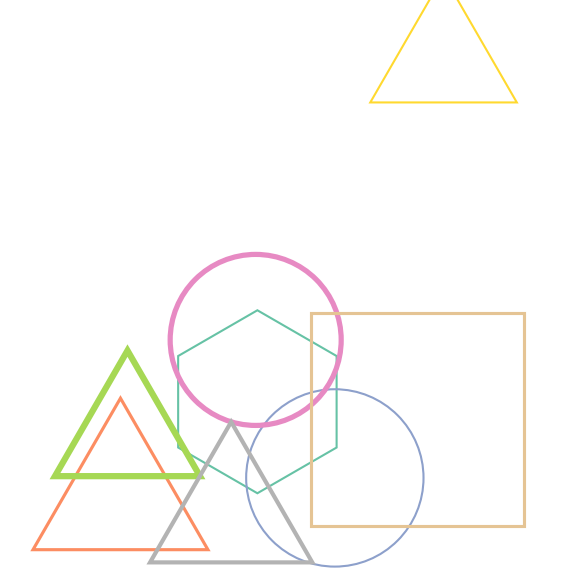[{"shape": "hexagon", "thickness": 1, "radius": 0.79, "center": [0.446, 0.303]}, {"shape": "triangle", "thickness": 1.5, "radius": 0.87, "center": [0.209, 0.135]}, {"shape": "circle", "thickness": 1, "radius": 0.77, "center": [0.58, 0.172]}, {"shape": "circle", "thickness": 2.5, "radius": 0.74, "center": [0.443, 0.411]}, {"shape": "triangle", "thickness": 3, "radius": 0.72, "center": [0.221, 0.247]}, {"shape": "triangle", "thickness": 1, "radius": 0.73, "center": [0.768, 0.895]}, {"shape": "square", "thickness": 1.5, "radius": 0.92, "center": [0.723, 0.272]}, {"shape": "triangle", "thickness": 2, "radius": 0.81, "center": [0.4, 0.106]}]